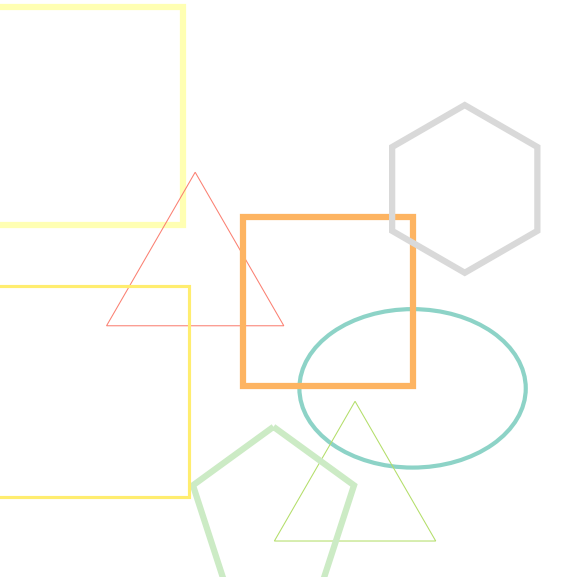[{"shape": "oval", "thickness": 2, "radius": 0.98, "center": [0.714, 0.327]}, {"shape": "square", "thickness": 3, "radius": 0.94, "center": [0.129, 0.799]}, {"shape": "triangle", "thickness": 0.5, "radius": 0.89, "center": [0.338, 0.524]}, {"shape": "square", "thickness": 3, "radius": 0.73, "center": [0.568, 0.477]}, {"shape": "triangle", "thickness": 0.5, "radius": 0.81, "center": [0.615, 0.143]}, {"shape": "hexagon", "thickness": 3, "radius": 0.73, "center": [0.805, 0.672]}, {"shape": "pentagon", "thickness": 3, "radius": 0.73, "center": [0.474, 0.113]}, {"shape": "square", "thickness": 1.5, "radius": 0.92, "center": [0.145, 0.321]}]